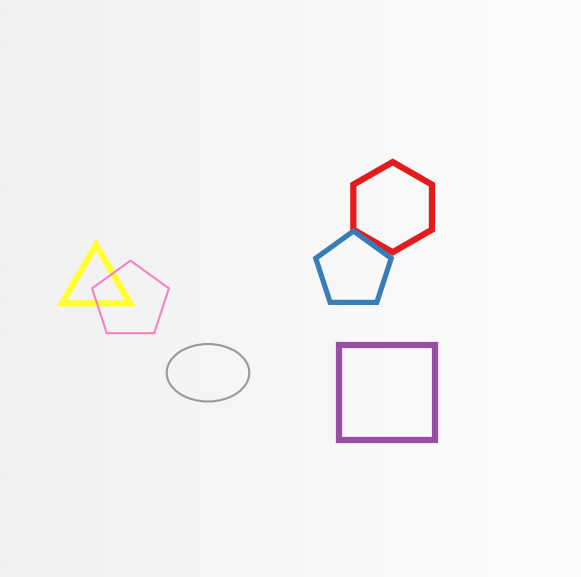[{"shape": "hexagon", "thickness": 3, "radius": 0.39, "center": [0.676, 0.64]}, {"shape": "pentagon", "thickness": 2.5, "radius": 0.34, "center": [0.608, 0.531]}, {"shape": "square", "thickness": 3, "radius": 0.41, "center": [0.666, 0.32]}, {"shape": "triangle", "thickness": 3, "radius": 0.34, "center": [0.165, 0.508]}, {"shape": "pentagon", "thickness": 1, "radius": 0.35, "center": [0.224, 0.478]}, {"shape": "oval", "thickness": 1, "radius": 0.36, "center": [0.358, 0.354]}]